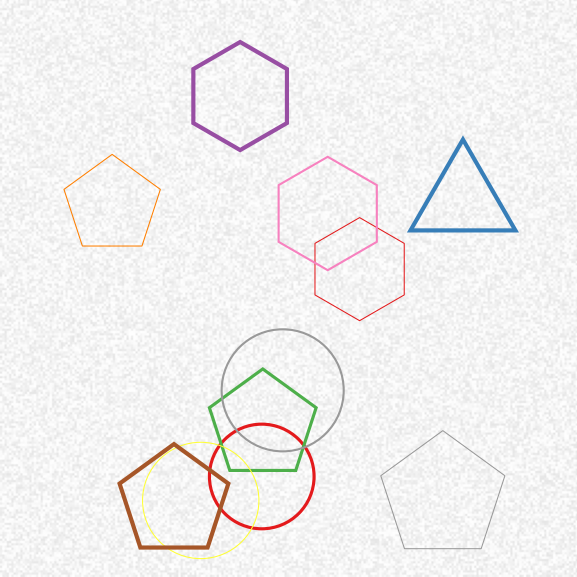[{"shape": "circle", "thickness": 1.5, "radius": 0.45, "center": [0.453, 0.174]}, {"shape": "hexagon", "thickness": 0.5, "radius": 0.45, "center": [0.623, 0.533]}, {"shape": "triangle", "thickness": 2, "radius": 0.52, "center": [0.802, 0.653]}, {"shape": "pentagon", "thickness": 1.5, "radius": 0.49, "center": [0.455, 0.263]}, {"shape": "hexagon", "thickness": 2, "radius": 0.47, "center": [0.416, 0.833]}, {"shape": "pentagon", "thickness": 0.5, "radius": 0.44, "center": [0.194, 0.644]}, {"shape": "circle", "thickness": 0.5, "radius": 0.5, "center": [0.348, 0.133]}, {"shape": "pentagon", "thickness": 2, "radius": 0.5, "center": [0.301, 0.131]}, {"shape": "hexagon", "thickness": 1, "radius": 0.49, "center": [0.567, 0.629]}, {"shape": "pentagon", "thickness": 0.5, "radius": 0.56, "center": [0.767, 0.14]}, {"shape": "circle", "thickness": 1, "radius": 0.53, "center": [0.489, 0.323]}]